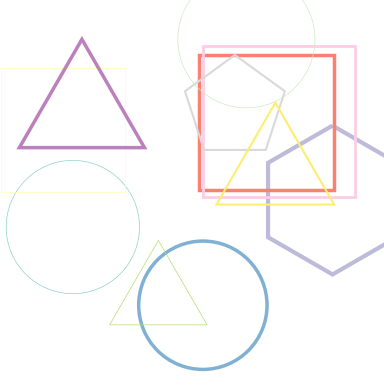[{"shape": "circle", "thickness": 0.5, "radius": 0.87, "center": [0.189, 0.41]}, {"shape": "square", "thickness": 0.5, "radius": 0.81, "center": [0.164, 0.662]}, {"shape": "hexagon", "thickness": 3, "radius": 0.97, "center": [0.864, 0.48]}, {"shape": "square", "thickness": 2.5, "radius": 0.87, "center": [0.692, 0.682]}, {"shape": "circle", "thickness": 2.5, "radius": 0.83, "center": [0.527, 0.207]}, {"shape": "triangle", "thickness": 0.5, "radius": 0.73, "center": [0.411, 0.229]}, {"shape": "square", "thickness": 2, "radius": 0.98, "center": [0.725, 0.685]}, {"shape": "pentagon", "thickness": 1.5, "radius": 0.68, "center": [0.61, 0.721]}, {"shape": "triangle", "thickness": 2.5, "radius": 0.94, "center": [0.213, 0.71]}, {"shape": "circle", "thickness": 0.5, "radius": 0.89, "center": [0.64, 0.898]}, {"shape": "triangle", "thickness": 1.5, "radius": 0.88, "center": [0.715, 0.557]}]